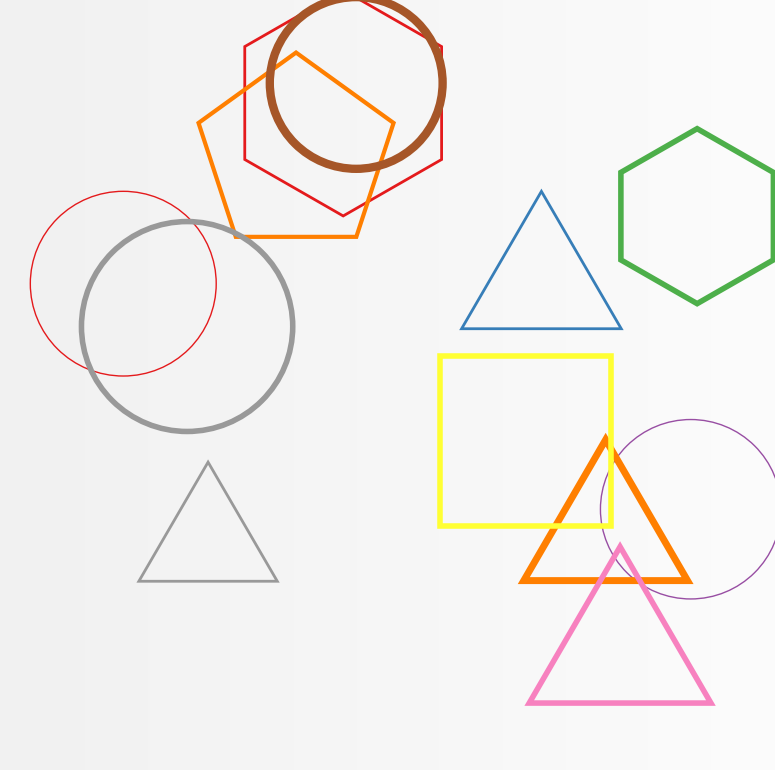[{"shape": "hexagon", "thickness": 1, "radius": 0.73, "center": [0.443, 0.866]}, {"shape": "circle", "thickness": 0.5, "radius": 0.6, "center": [0.159, 0.632]}, {"shape": "triangle", "thickness": 1, "radius": 0.59, "center": [0.699, 0.633]}, {"shape": "hexagon", "thickness": 2, "radius": 0.57, "center": [0.9, 0.719]}, {"shape": "circle", "thickness": 0.5, "radius": 0.58, "center": [0.891, 0.339]}, {"shape": "pentagon", "thickness": 1.5, "radius": 0.66, "center": [0.382, 0.799]}, {"shape": "triangle", "thickness": 2.5, "radius": 0.61, "center": [0.781, 0.307]}, {"shape": "square", "thickness": 2, "radius": 0.55, "center": [0.678, 0.427]}, {"shape": "circle", "thickness": 3, "radius": 0.56, "center": [0.46, 0.892]}, {"shape": "triangle", "thickness": 2, "radius": 0.68, "center": [0.8, 0.155]}, {"shape": "circle", "thickness": 2, "radius": 0.68, "center": [0.241, 0.576]}, {"shape": "triangle", "thickness": 1, "radius": 0.52, "center": [0.268, 0.297]}]